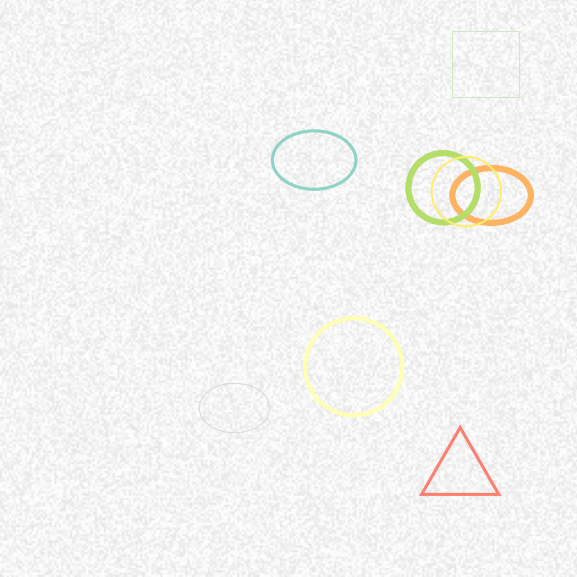[{"shape": "oval", "thickness": 1.5, "radius": 0.36, "center": [0.544, 0.722]}, {"shape": "circle", "thickness": 2, "radius": 0.42, "center": [0.613, 0.364]}, {"shape": "triangle", "thickness": 1.5, "radius": 0.39, "center": [0.797, 0.182]}, {"shape": "oval", "thickness": 3, "radius": 0.34, "center": [0.851, 0.661]}, {"shape": "circle", "thickness": 3, "radius": 0.3, "center": [0.767, 0.674]}, {"shape": "oval", "thickness": 0.5, "radius": 0.31, "center": [0.406, 0.293]}, {"shape": "square", "thickness": 0.5, "radius": 0.29, "center": [0.841, 0.888]}, {"shape": "circle", "thickness": 1, "radius": 0.3, "center": [0.807, 0.667]}]